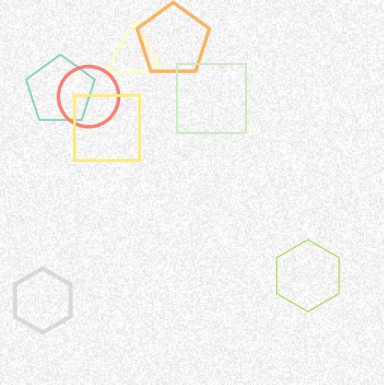[{"shape": "pentagon", "thickness": 1.5, "radius": 0.47, "center": [0.157, 0.764]}, {"shape": "triangle", "thickness": 1.5, "radius": 0.43, "center": [0.349, 0.856]}, {"shape": "circle", "thickness": 2.5, "radius": 0.39, "center": [0.23, 0.749]}, {"shape": "pentagon", "thickness": 2.5, "radius": 0.49, "center": [0.45, 0.895]}, {"shape": "hexagon", "thickness": 1, "radius": 0.47, "center": [0.8, 0.284]}, {"shape": "hexagon", "thickness": 3, "radius": 0.42, "center": [0.111, 0.219]}, {"shape": "square", "thickness": 1.5, "radius": 0.45, "center": [0.549, 0.744]}, {"shape": "square", "thickness": 2, "radius": 0.42, "center": [0.277, 0.668]}]